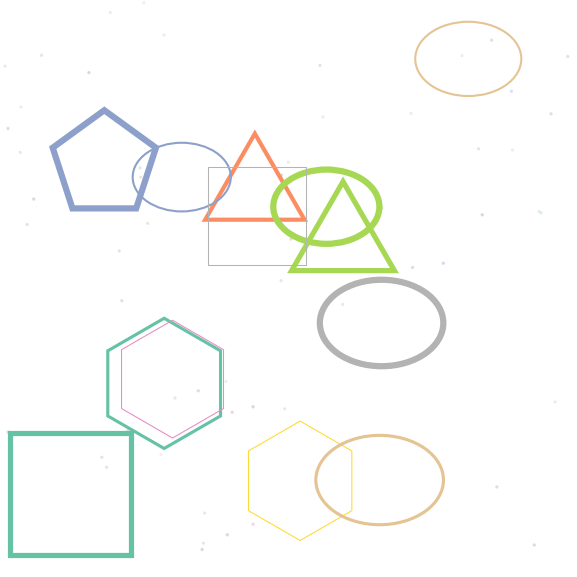[{"shape": "square", "thickness": 2.5, "radius": 0.53, "center": [0.122, 0.144]}, {"shape": "hexagon", "thickness": 1.5, "radius": 0.56, "center": [0.284, 0.335]}, {"shape": "triangle", "thickness": 2, "radius": 0.5, "center": [0.441, 0.668]}, {"shape": "pentagon", "thickness": 3, "radius": 0.47, "center": [0.181, 0.714]}, {"shape": "oval", "thickness": 1, "radius": 0.42, "center": [0.315, 0.692]}, {"shape": "hexagon", "thickness": 0.5, "radius": 0.51, "center": [0.299, 0.343]}, {"shape": "triangle", "thickness": 2.5, "radius": 0.51, "center": [0.594, 0.582]}, {"shape": "oval", "thickness": 3, "radius": 0.46, "center": [0.565, 0.641]}, {"shape": "hexagon", "thickness": 0.5, "radius": 0.52, "center": [0.52, 0.167]}, {"shape": "oval", "thickness": 1, "radius": 0.46, "center": [0.811, 0.897]}, {"shape": "oval", "thickness": 1.5, "radius": 0.55, "center": [0.657, 0.168]}, {"shape": "oval", "thickness": 3, "radius": 0.53, "center": [0.661, 0.44]}, {"shape": "square", "thickness": 0.5, "radius": 0.42, "center": [0.445, 0.625]}]